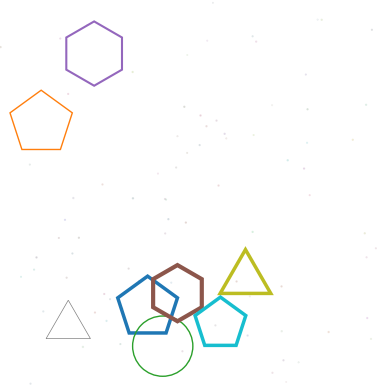[{"shape": "pentagon", "thickness": 2.5, "radius": 0.41, "center": [0.383, 0.201]}, {"shape": "pentagon", "thickness": 1, "radius": 0.43, "center": [0.107, 0.681]}, {"shape": "circle", "thickness": 1, "radius": 0.39, "center": [0.423, 0.101]}, {"shape": "hexagon", "thickness": 1.5, "radius": 0.42, "center": [0.245, 0.861]}, {"shape": "hexagon", "thickness": 3, "radius": 0.36, "center": [0.461, 0.239]}, {"shape": "triangle", "thickness": 0.5, "radius": 0.33, "center": [0.177, 0.154]}, {"shape": "triangle", "thickness": 2.5, "radius": 0.38, "center": [0.638, 0.276]}, {"shape": "pentagon", "thickness": 2.5, "radius": 0.35, "center": [0.573, 0.159]}]